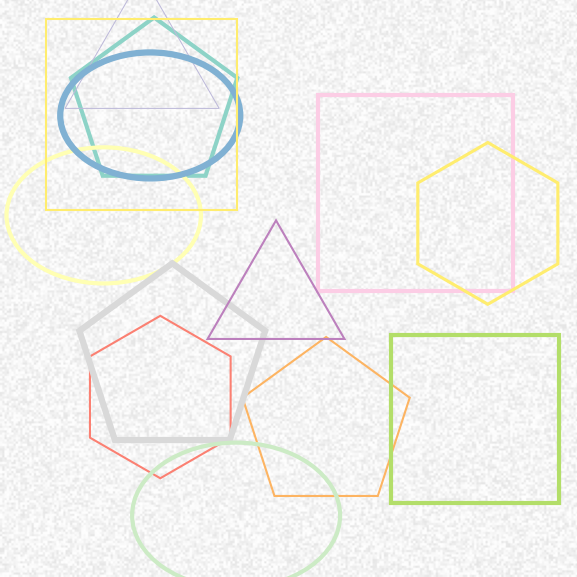[{"shape": "pentagon", "thickness": 2, "radius": 0.76, "center": [0.267, 0.817]}, {"shape": "oval", "thickness": 2, "radius": 0.84, "center": [0.18, 0.626]}, {"shape": "triangle", "thickness": 0.5, "radius": 0.77, "center": [0.246, 0.888]}, {"shape": "hexagon", "thickness": 1, "radius": 0.7, "center": [0.278, 0.312]}, {"shape": "oval", "thickness": 3, "radius": 0.78, "center": [0.26, 0.799]}, {"shape": "pentagon", "thickness": 1, "radius": 0.76, "center": [0.565, 0.263]}, {"shape": "square", "thickness": 2, "radius": 0.73, "center": [0.822, 0.274]}, {"shape": "square", "thickness": 2, "radius": 0.85, "center": [0.72, 0.664]}, {"shape": "pentagon", "thickness": 3, "radius": 0.85, "center": [0.298, 0.374]}, {"shape": "triangle", "thickness": 1, "radius": 0.68, "center": [0.478, 0.481]}, {"shape": "oval", "thickness": 2, "radius": 0.9, "center": [0.409, 0.107]}, {"shape": "hexagon", "thickness": 1.5, "radius": 0.7, "center": [0.845, 0.612]}, {"shape": "square", "thickness": 1, "radius": 0.82, "center": [0.245, 0.801]}]